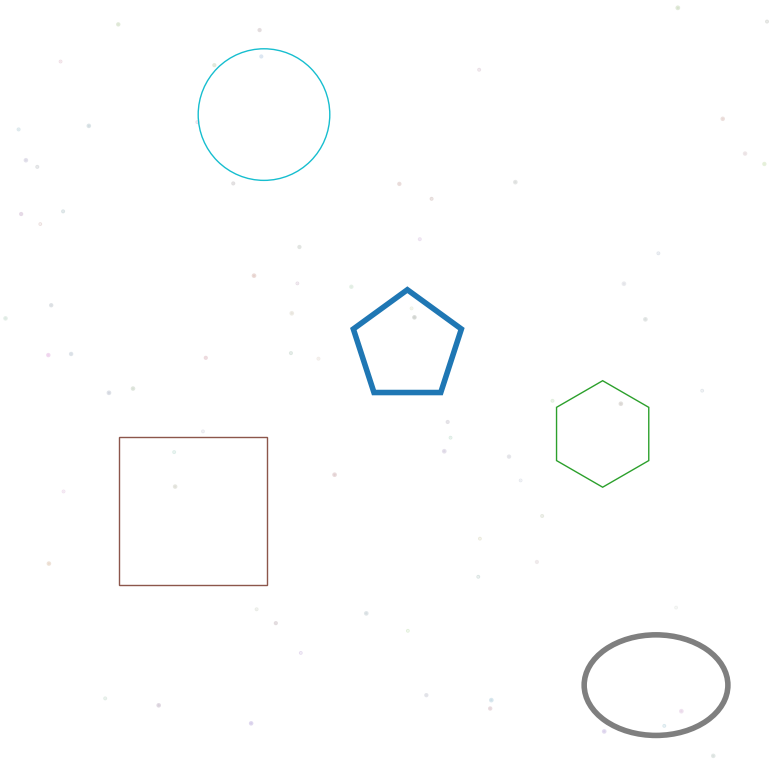[{"shape": "pentagon", "thickness": 2, "radius": 0.37, "center": [0.529, 0.55]}, {"shape": "hexagon", "thickness": 0.5, "radius": 0.35, "center": [0.783, 0.436]}, {"shape": "square", "thickness": 0.5, "radius": 0.48, "center": [0.25, 0.336]}, {"shape": "oval", "thickness": 2, "radius": 0.47, "center": [0.852, 0.11]}, {"shape": "circle", "thickness": 0.5, "radius": 0.43, "center": [0.343, 0.851]}]